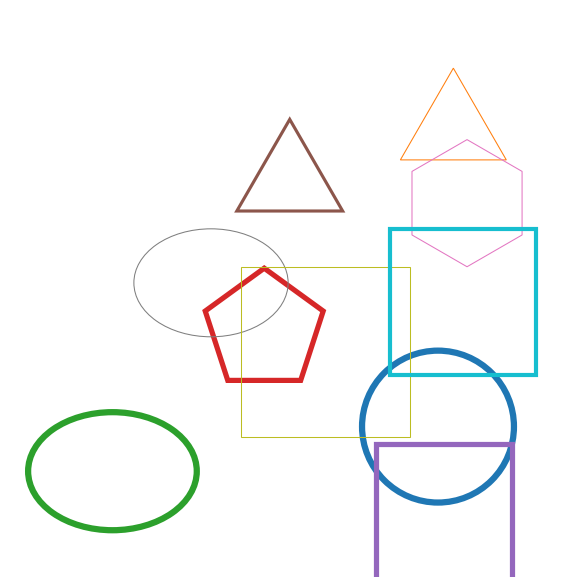[{"shape": "circle", "thickness": 3, "radius": 0.66, "center": [0.758, 0.26]}, {"shape": "triangle", "thickness": 0.5, "radius": 0.53, "center": [0.785, 0.775]}, {"shape": "oval", "thickness": 3, "radius": 0.73, "center": [0.195, 0.183]}, {"shape": "pentagon", "thickness": 2.5, "radius": 0.54, "center": [0.458, 0.427]}, {"shape": "square", "thickness": 2.5, "radius": 0.59, "center": [0.769, 0.112]}, {"shape": "triangle", "thickness": 1.5, "radius": 0.53, "center": [0.502, 0.687]}, {"shape": "hexagon", "thickness": 0.5, "radius": 0.55, "center": [0.809, 0.647]}, {"shape": "oval", "thickness": 0.5, "radius": 0.67, "center": [0.365, 0.509]}, {"shape": "square", "thickness": 0.5, "radius": 0.74, "center": [0.564, 0.39]}, {"shape": "square", "thickness": 2, "radius": 0.63, "center": [0.801, 0.477]}]